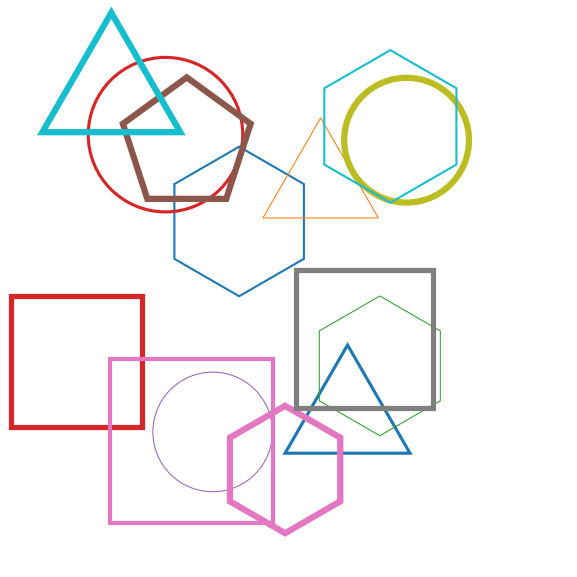[{"shape": "hexagon", "thickness": 1, "radius": 0.65, "center": [0.414, 0.616]}, {"shape": "triangle", "thickness": 1.5, "radius": 0.62, "center": [0.602, 0.277]}, {"shape": "triangle", "thickness": 0.5, "radius": 0.58, "center": [0.555, 0.679]}, {"shape": "hexagon", "thickness": 0.5, "radius": 0.6, "center": [0.658, 0.366]}, {"shape": "square", "thickness": 2.5, "radius": 0.57, "center": [0.132, 0.373]}, {"shape": "circle", "thickness": 1.5, "radius": 0.67, "center": [0.287, 0.766]}, {"shape": "circle", "thickness": 0.5, "radius": 0.52, "center": [0.368, 0.251]}, {"shape": "pentagon", "thickness": 3, "radius": 0.58, "center": [0.323, 0.749]}, {"shape": "hexagon", "thickness": 3, "radius": 0.55, "center": [0.494, 0.186]}, {"shape": "square", "thickness": 2, "radius": 0.71, "center": [0.331, 0.235]}, {"shape": "square", "thickness": 2.5, "radius": 0.59, "center": [0.631, 0.412]}, {"shape": "circle", "thickness": 3, "radius": 0.54, "center": [0.704, 0.756]}, {"shape": "hexagon", "thickness": 1, "radius": 0.66, "center": [0.676, 0.78]}, {"shape": "triangle", "thickness": 3, "radius": 0.69, "center": [0.193, 0.839]}]